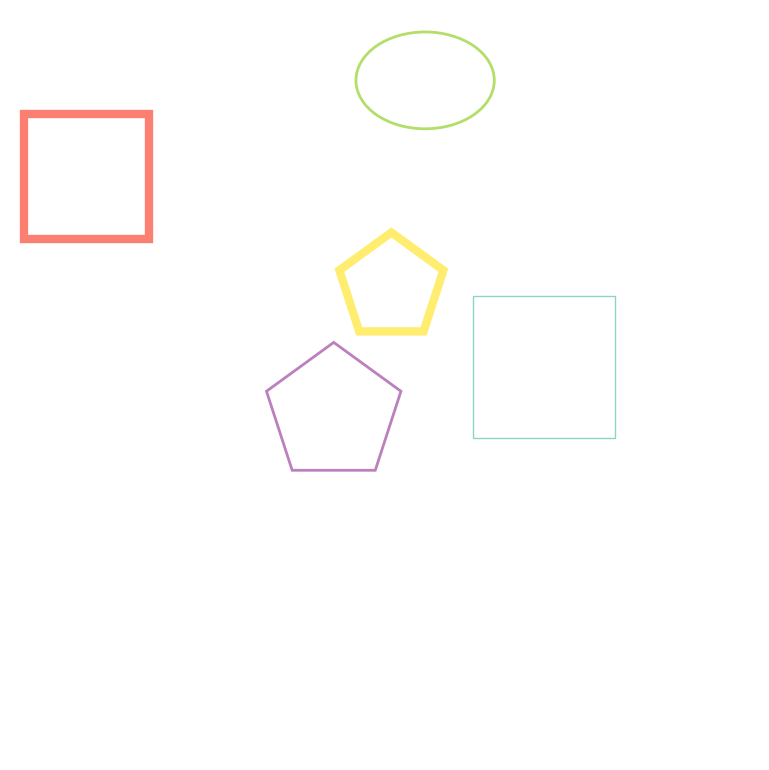[{"shape": "square", "thickness": 0.5, "radius": 0.46, "center": [0.707, 0.523]}, {"shape": "square", "thickness": 3, "radius": 0.41, "center": [0.112, 0.771]}, {"shape": "oval", "thickness": 1, "radius": 0.45, "center": [0.552, 0.896]}, {"shape": "pentagon", "thickness": 1, "radius": 0.46, "center": [0.433, 0.464]}, {"shape": "pentagon", "thickness": 3, "radius": 0.36, "center": [0.508, 0.627]}]